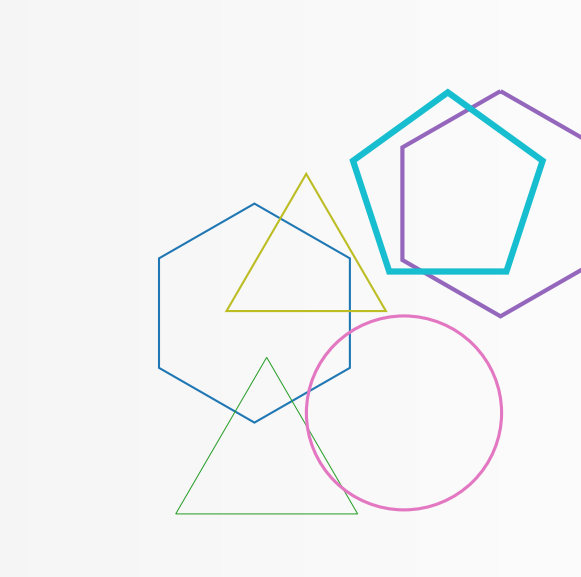[{"shape": "hexagon", "thickness": 1, "radius": 0.95, "center": [0.438, 0.457]}, {"shape": "triangle", "thickness": 0.5, "radius": 0.9, "center": [0.459, 0.2]}, {"shape": "hexagon", "thickness": 2, "radius": 0.97, "center": [0.861, 0.646]}, {"shape": "circle", "thickness": 1.5, "radius": 0.84, "center": [0.695, 0.284]}, {"shape": "triangle", "thickness": 1, "radius": 0.79, "center": [0.527, 0.54]}, {"shape": "pentagon", "thickness": 3, "radius": 0.86, "center": [0.77, 0.668]}]